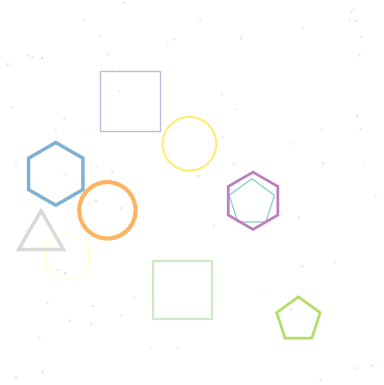[{"shape": "pentagon", "thickness": 1, "radius": 0.31, "center": [0.654, 0.474]}, {"shape": "hexagon", "thickness": 0.5, "radius": 0.31, "center": [0.175, 0.335]}, {"shape": "square", "thickness": 1, "radius": 0.39, "center": [0.338, 0.737]}, {"shape": "hexagon", "thickness": 2.5, "radius": 0.41, "center": [0.145, 0.548]}, {"shape": "circle", "thickness": 3, "radius": 0.37, "center": [0.279, 0.454]}, {"shape": "pentagon", "thickness": 2, "radius": 0.3, "center": [0.775, 0.17]}, {"shape": "triangle", "thickness": 2.5, "radius": 0.34, "center": [0.107, 0.386]}, {"shape": "hexagon", "thickness": 2, "radius": 0.37, "center": [0.657, 0.479]}, {"shape": "square", "thickness": 1.5, "radius": 0.38, "center": [0.474, 0.246]}, {"shape": "circle", "thickness": 1.5, "radius": 0.35, "center": [0.492, 0.626]}]